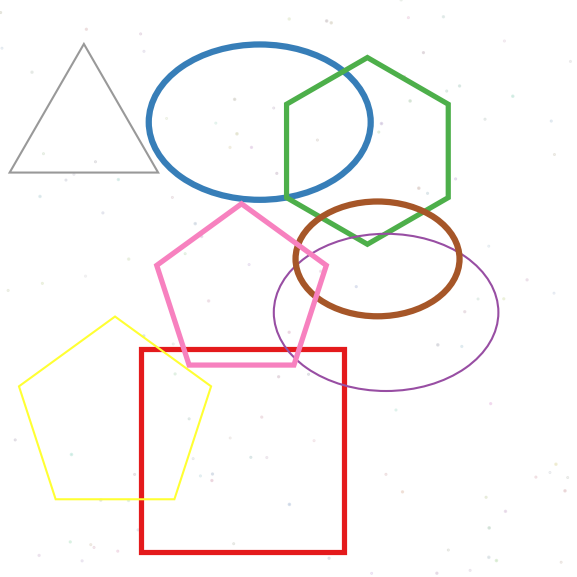[{"shape": "square", "thickness": 2.5, "radius": 0.88, "center": [0.42, 0.219]}, {"shape": "oval", "thickness": 3, "radius": 0.96, "center": [0.45, 0.788]}, {"shape": "hexagon", "thickness": 2.5, "radius": 0.81, "center": [0.636, 0.738]}, {"shape": "oval", "thickness": 1, "radius": 0.97, "center": [0.669, 0.458]}, {"shape": "pentagon", "thickness": 1, "radius": 0.87, "center": [0.199, 0.276]}, {"shape": "oval", "thickness": 3, "radius": 0.71, "center": [0.654, 0.551]}, {"shape": "pentagon", "thickness": 2.5, "radius": 0.77, "center": [0.418, 0.492]}, {"shape": "triangle", "thickness": 1, "radius": 0.74, "center": [0.145, 0.775]}]